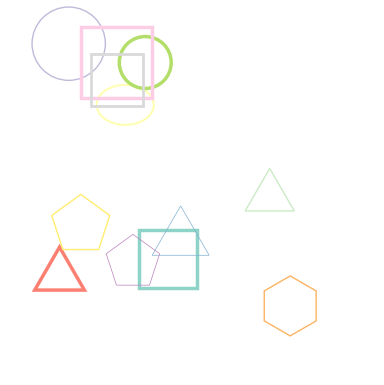[{"shape": "square", "thickness": 2.5, "radius": 0.38, "center": [0.436, 0.327]}, {"shape": "oval", "thickness": 1.5, "radius": 0.37, "center": [0.325, 0.728]}, {"shape": "circle", "thickness": 1, "radius": 0.48, "center": [0.178, 0.887]}, {"shape": "triangle", "thickness": 2.5, "radius": 0.37, "center": [0.155, 0.284]}, {"shape": "triangle", "thickness": 0.5, "radius": 0.43, "center": [0.469, 0.38]}, {"shape": "hexagon", "thickness": 1, "radius": 0.39, "center": [0.754, 0.205]}, {"shape": "circle", "thickness": 2.5, "radius": 0.34, "center": [0.377, 0.838]}, {"shape": "square", "thickness": 2.5, "radius": 0.46, "center": [0.303, 0.838]}, {"shape": "square", "thickness": 2, "radius": 0.33, "center": [0.304, 0.792]}, {"shape": "pentagon", "thickness": 0.5, "radius": 0.36, "center": [0.345, 0.318]}, {"shape": "triangle", "thickness": 1, "radius": 0.37, "center": [0.701, 0.489]}, {"shape": "pentagon", "thickness": 1, "radius": 0.4, "center": [0.21, 0.416]}]